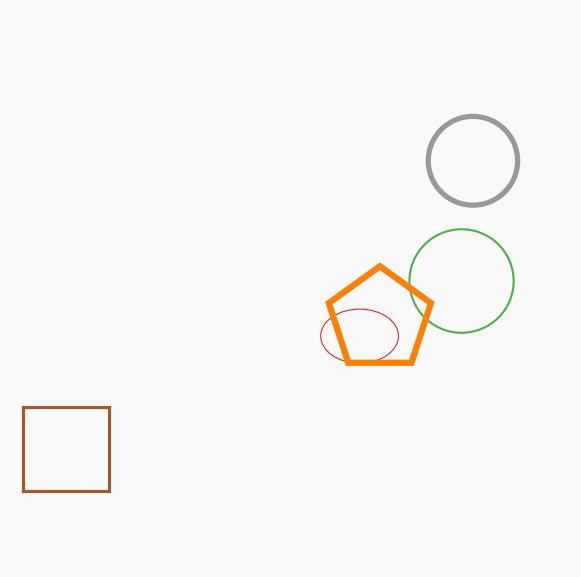[{"shape": "oval", "thickness": 0.5, "radius": 0.33, "center": [0.619, 0.417]}, {"shape": "circle", "thickness": 1, "radius": 0.45, "center": [0.794, 0.513]}, {"shape": "pentagon", "thickness": 3, "radius": 0.46, "center": [0.654, 0.446]}, {"shape": "square", "thickness": 1.5, "radius": 0.37, "center": [0.113, 0.222]}, {"shape": "circle", "thickness": 2.5, "radius": 0.38, "center": [0.814, 0.721]}]